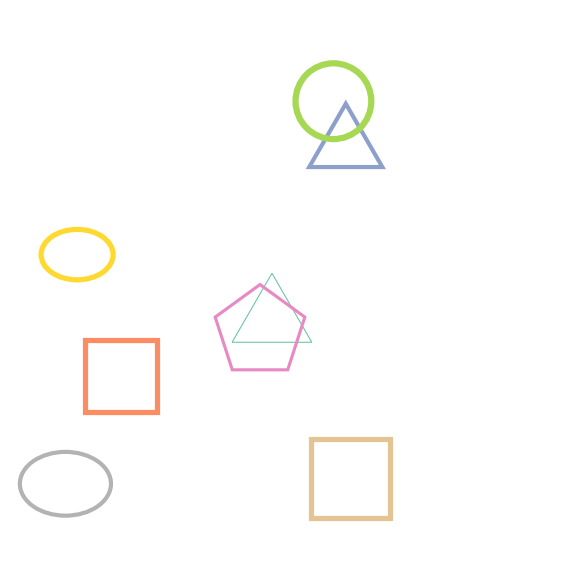[{"shape": "triangle", "thickness": 0.5, "radius": 0.4, "center": [0.471, 0.446]}, {"shape": "square", "thickness": 2.5, "radius": 0.31, "center": [0.209, 0.348]}, {"shape": "triangle", "thickness": 2, "radius": 0.37, "center": [0.599, 0.746]}, {"shape": "pentagon", "thickness": 1.5, "radius": 0.41, "center": [0.45, 0.425]}, {"shape": "circle", "thickness": 3, "radius": 0.33, "center": [0.577, 0.824]}, {"shape": "oval", "thickness": 2.5, "radius": 0.31, "center": [0.134, 0.558]}, {"shape": "square", "thickness": 2.5, "radius": 0.34, "center": [0.607, 0.171]}, {"shape": "oval", "thickness": 2, "radius": 0.39, "center": [0.113, 0.161]}]